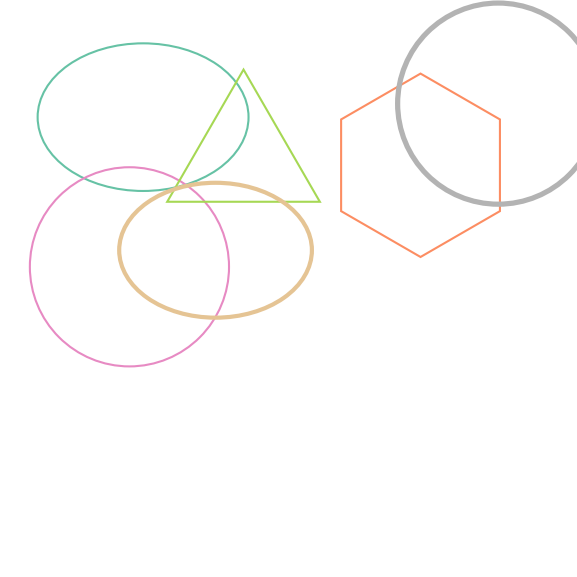[{"shape": "oval", "thickness": 1, "radius": 0.91, "center": [0.248, 0.796]}, {"shape": "hexagon", "thickness": 1, "radius": 0.79, "center": [0.728, 0.713]}, {"shape": "circle", "thickness": 1, "radius": 0.86, "center": [0.224, 0.537]}, {"shape": "triangle", "thickness": 1, "radius": 0.76, "center": [0.422, 0.726]}, {"shape": "oval", "thickness": 2, "radius": 0.83, "center": [0.373, 0.566]}, {"shape": "circle", "thickness": 2.5, "radius": 0.87, "center": [0.863, 0.82]}]